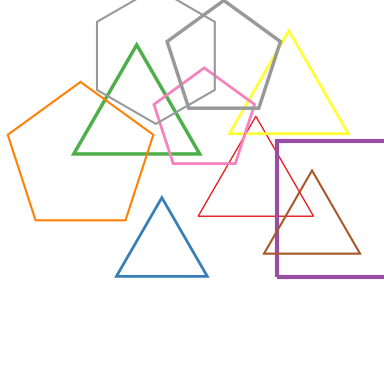[{"shape": "triangle", "thickness": 1, "radius": 0.87, "center": [0.664, 0.525]}, {"shape": "triangle", "thickness": 2, "radius": 0.68, "center": [0.42, 0.35]}, {"shape": "triangle", "thickness": 2.5, "radius": 0.94, "center": [0.355, 0.695]}, {"shape": "square", "thickness": 3, "radius": 0.89, "center": [0.895, 0.457]}, {"shape": "pentagon", "thickness": 1.5, "radius": 0.99, "center": [0.209, 0.589]}, {"shape": "triangle", "thickness": 2, "radius": 0.89, "center": [0.75, 0.742]}, {"shape": "triangle", "thickness": 1.5, "radius": 0.72, "center": [0.81, 0.413]}, {"shape": "pentagon", "thickness": 2, "radius": 0.69, "center": [0.531, 0.686]}, {"shape": "pentagon", "thickness": 2.5, "radius": 0.77, "center": [0.581, 0.844]}, {"shape": "hexagon", "thickness": 1.5, "radius": 0.88, "center": [0.405, 0.855]}]